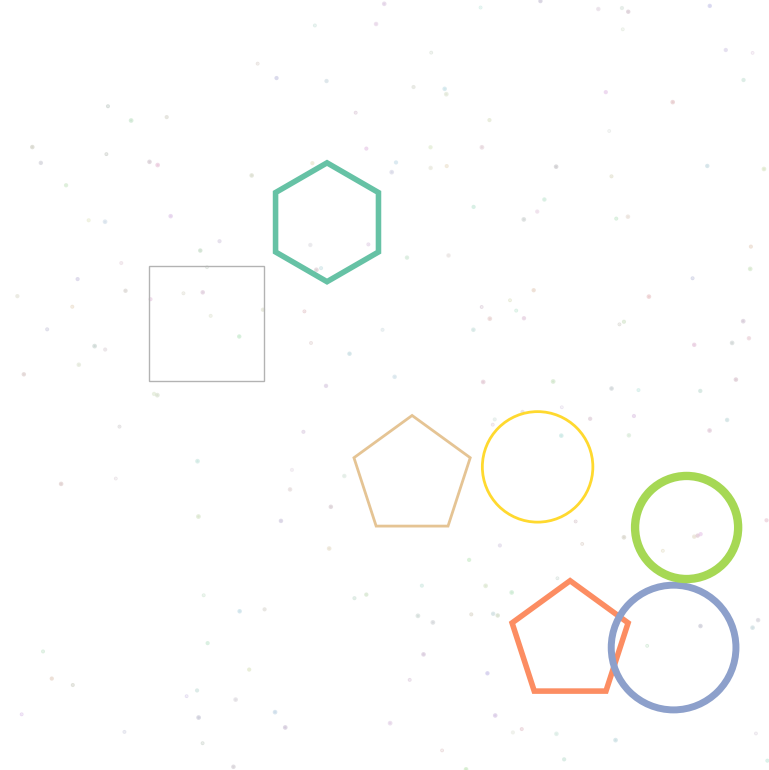[{"shape": "hexagon", "thickness": 2, "radius": 0.39, "center": [0.425, 0.711]}, {"shape": "pentagon", "thickness": 2, "radius": 0.4, "center": [0.74, 0.167]}, {"shape": "circle", "thickness": 2.5, "radius": 0.4, "center": [0.875, 0.159]}, {"shape": "circle", "thickness": 3, "radius": 0.33, "center": [0.892, 0.315]}, {"shape": "circle", "thickness": 1, "radius": 0.36, "center": [0.698, 0.394]}, {"shape": "pentagon", "thickness": 1, "radius": 0.4, "center": [0.535, 0.381]}, {"shape": "square", "thickness": 0.5, "radius": 0.37, "center": [0.268, 0.58]}]